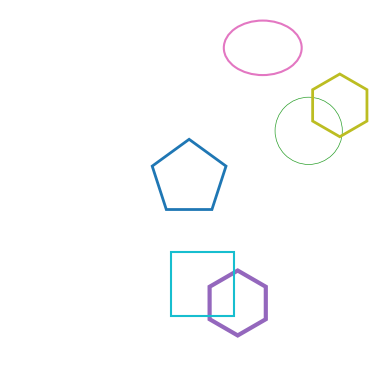[{"shape": "pentagon", "thickness": 2, "radius": 0.5, "center": [0.491, 0.537]}, {"shape": "circle", "thickness": 0.5, "radius": 0.44, "center": [0.802, 0.66]}, {"shape": "hexagon", "thickness": 3, "radius": 0.42, "center": [0.617, 0.213]}, {"shape": "oval", "thickness": 1.5, "radius": 0.51, "center": [0.682, 0.876]}, {"shape": "hexagon", "thickness": 2, "radius": 0.41, "center": [0.883, 0.726]}, {"shape": "square", "thickness": 1.5, "radius": 0.41, "center": [0.526, 0.262]}]